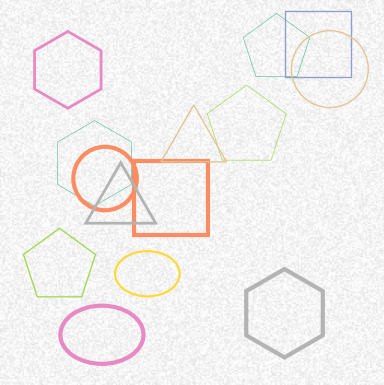[{"shape": "pentagon", "thickness": 0.5, "radius": 0.45, "center": [0.718, 0.874]}, {"shape": "hexagon", "thickness": 0.5, "radius": 0.55, "center": [0.246, 0.576]}, {"shape": "square", "thickness": 3, "radius": 0.48, "center": [0.443, 0.485]}, {"shape": "circle", "thickness": 3, "radius": 0.41, "center": [0.273, 0.536]}, {"shape": "square", "thickness": 1, "radius": 0.43, "center": [0.825, 0.885]}, {"shape": "hexagon", "thickness": 2, "radius": 0.5, "center": [0.176, 0.819]}, {"shape": "oval", "thickness": 3, "radius": 0.54, "center": [0.265, 0.131]}, {"shape": "pentagon", "thickness": 0.5, "radius": 0.54, "center": [0.641, 0.671]}, {"shape": "pentagon", "thickness": 1, "radius": 0.49, "center": [0.155, 0.309]}, {"shape": "oval", "thickness": 1.5, "radius": 0.42, "center": [0.383, 0.289]}, {"shape": "circle", "thickness": 1, "radius": 0.5, "center": [0.857, 0.82]}, {"shape": "triangle", "thickness": 1, "radius": 0.49, "center": [0.503, 0.629]}, {"shape": "triangle", "thickness": 2, "radius": 0.52, "center": [0.314, 0.473]}, {"shape": "hexagon", "thickness": 3, "radius": 0.57, "center": [0.739, 0.186]}]